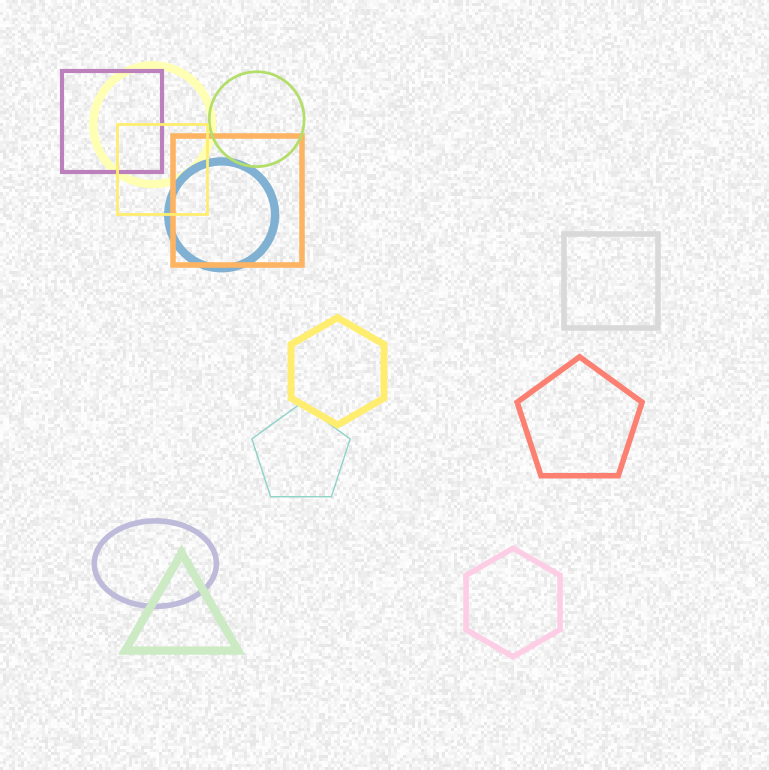[{"shape": "pentagon", "thickness": 0.5, "radius": 0.34, "center": [0.391, 0.409]}, {"shape": "circle", "thickness": 3, "radius": 0.39, "center": [0.198, 0.838]}, {"shape": "oval", "thickness": 2, "radius": 0.4, "center": [0.202, 0.268]}, {"shape": "pentagon", "thickness": 2, "radius": 0.43, "center": [0.753, 0.451]}, {"shape": "circle", "thickness": 3, "radius": 0.35, "center": [0.288, 0.721]}, {"shape": "square", "thickness": 2, "radius": 0.42, "center": [0.308, 0.74]}, {"shape": "circle", "thickness": 1, "radius": 0.31, "center": [0.333, 0.845]}, {"shape": "hexagon", "thickness": 2, "radius": 0.35, "center": [0.666, 0.218]}, {"shape": "square", "thickness": 2, "radius": 0.3, "center": [0.793, 0.636]}, {"shape": "square", "thickness": 1.5, "radius": 0.33, "center": [0.146, 0.842]}, {"shape": "triangle", "thickness": 3, "radius": 0.42, "center": [0.236, 0.197]}, {"shape": "square", "thickness": 1, "radius": 0.29, "center": [0.21, 0.78]}, {"shape": "hexagon", "thickness": 2.5, "radius": 0.35, "center": [0.438, 0.518]}]